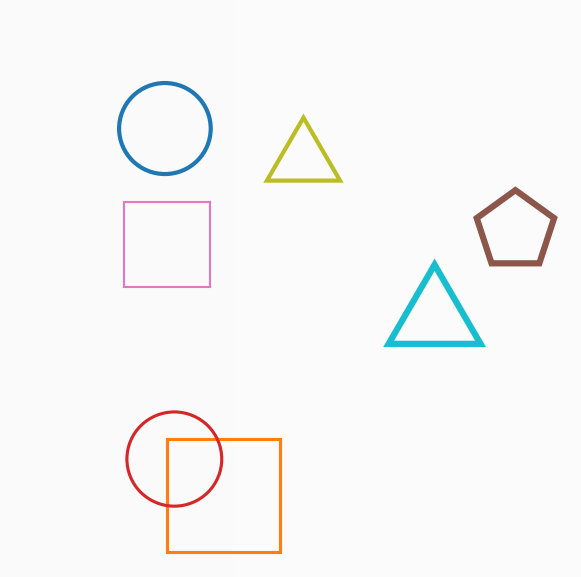[{"shape": "circle", "thickness": 2, "radius": 0.39, "center": [0.284, 0.777]}, {"shape": "square", "thickness": 1.5, "radius": 0.49, "center": [0.384, 0.142]}, {"shape": "circle", "thickness": 1.5, "radius": 0.41, "center": [0.3, 0.204]}, {"shape": "pentagon", "thickness": 3, "radius": 0.35, "center": [0.887, 0.6]}, {"shape": "square", "thickness": 1, "radius": 0.37, "center": [0.288, 0.575]}, {"shape": "triangle", "thickness": 2, "radius": 0.36, "center": [0.522, 0.723]}, {"shape": "triangle", "thickness": 3, "radius": 0.46, "center": [0.748, 0.449]}]